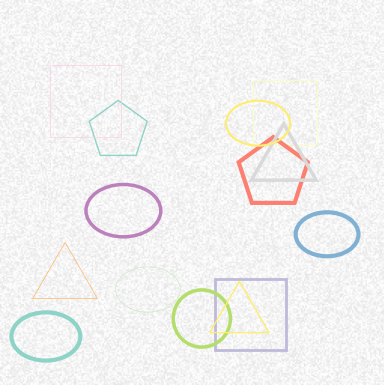[{"shape": "pentagon", "thickness": 1, "radius": 0.4, "center": [0.307, 0.66]}, {"shape": "oval", "thickness": 3, "radius": 0.45, "center": [0.119, 0.126]}, {"shape": "square", "thickness": 0.5, "radius": 0.42, "center": [0.74, 0.708]}, {"shape": "square", "thickness": 2, "radius": 0.46, "center": [0.652, 0.183]}, {"shape": "pentagon", "thickness": 3, "radius": 0.47, "center": [0.71, 0.549]}, {"shape": "oval", "thickness": 3, "radius": 0.41, "center": [0.849, 0.391]}, {"shape": "triangle", "thickness": 0.5, "radius": 0.49, "center": [0.169, 0.273]}, {"shape": "circle", "thickness": 2.5, "radius": 0.37, "center": [0.524, 0.173]}, {"shape": "square", "thickness": 0.5, "radius": 0.46, "center": [0.222, 0.738]}, {"shape": "triangle", "thickness": 2.5, "radius": 0.49, "center": [0.737, 0.581]}, {"shape": "oval", "thickness": 2.5, "radius": 0.49, "center": [0.32, 0.453]}, {"shape": "oval", "thickness": 0.5, "radius": 0.42, "center": [0.384, 0.248]}, {"shape": "triangle", "thickness": 1, "radius": 0.44, "center": [0.622, 0.181]}, {"shape": "oval", "thickness": 1.5, "radius": 0.42, "center": [0.67, 0.68]}]